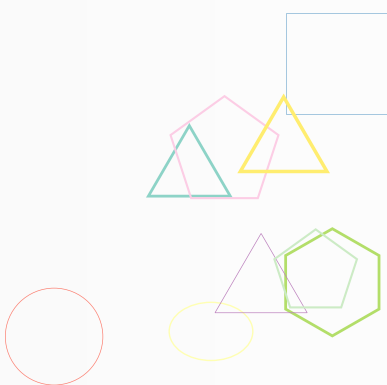[{"shape": "triangle", "thickness": 2, "radius": 0.61, "center": [0.489, 0.552]}, {"shape": "oval", "thickness": 1, "radius": 0.54, "center": [0.545, 0.139]}, {"shape": "circle", "thickness": 0.5, "radius": 0.63, "center": [0.14, 0.126]}, {"shape": "square", "thickness": 0.5, "radius": 0.66, "center": [0.868, 0.835]}, {"shape": "hexagon", "thickness": 2, "radius": 0.7, "center": [0.858, 0.267]}, {"shape": "pentagon", "thickness": 1.5, "radius": 0.73, "center": [0.579, 0.604]}, {"shape": "triangle", "thickness": 0.5, "radius": 0.69, "center": [0.674, 0.256]}, {"shape": "pentagon", "thickness": 1.5, "radius": 0.56, "center": [0.815, 0.292]}, {"shape": "triangle", "thickness": 2.5, "radius": 0.65, "center": [0.732, 0.619]}]